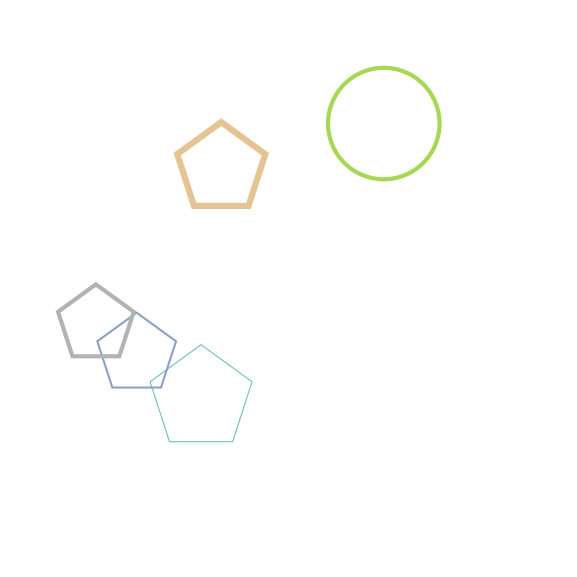[{"shape": "pentagon", "thickness": 0.5, "radius": 0.46, "center": [0.348, 0.309]}, {"shape": "pentagon", "thickness": 1, "radius": 0.36, "center": [0.237, 0.386]}, {"shape": "circle", "thickness": 2, "radius": 0.48, "center": [0.665, 0.785]}, {"shape": "pentagon", "thickness": 3, "radius": 0.4, "center": [0.383, 0.707]}, {"shape": "pentagon", "thickness": 2, "radius": 0.34, "center": [0.166, 0.438]}]